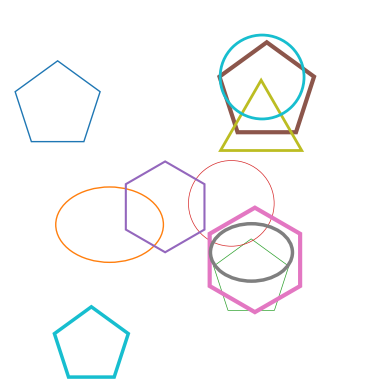[{"shape": "pentagon", "thickness": 1, "radius": 0.58, "center": [0.15, 0.726]}, {"shape": "oval", "thickness": 1, "radius": 0.7, "center": [0.285, 0.416]}, {"shape": "pentagon", "thickness": 0.5, "radius": 0.51, "center": [0.652, 0.277]}, {"shape": "circle", "thickness": 0.5, "radius": 0.56, "center": [0.601, 0.472]}, {"shape": "hexagon", "thickness": 1.5, "radius": 0.59, "center": [0.429, 0.463]}, {"shape": "pentagon", "thickness": 3, "radius": 0.65, "center": [0.693, 0.761]}, {"shape": "hexagon", "thickness": 3, "radius": 0.68, "center": [0.662, 0.325]}, {"shape": "oval", "thickness": 2.5, "radius": 0.53, "center": [0.653, 0.344]}, {"shape": "triangle", "thickness": 2, "radius": 0.61, "center": [0.678, 0.67]}, {"shape": "pentagon", "thickness": 2.5, "radius": 0.5, "center": [0.237, 0.102]}, {"shape": "circle", "thickness": 2, "radius": 0.54, "center": [0.681, 0.8]}]